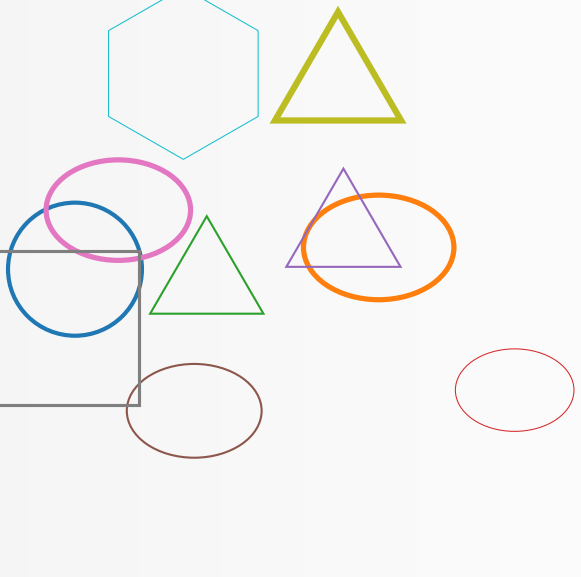[{"shape": "circle", "thickness": 2, "radius": 0.58, "center": [0.129, 0.533]}, {"shape": "oval", "thickness": 2.5, "radius": 0.65, "center": [0.652, 0.571]}, {"shape": "triangle", "thickness": 1, "radius": 0.56, "center": [0.356, 0.512]}, {"shape": "oval", "thickness": 0.5, "radius": 0.51, "center": [0.885, 0.324]}, {"shape": "triangle", "thickness": 1, "radius": 0.57, "center": [0.591, 0.594]}, {"shape": "oval", "thickness": 1, "radius": 0.58, "center": [0.334, 0.288]}, {"shape": "oval", "thickness": 2.5, "radius": 0.62, "center": [0.204, 0.635]}, {"shape": "square", "thickness": 1.5, "radius": 0.67, "center": [0.106, 0.432]}, {"shape": "triangle", "thickness": 3, "radius": 0.63, "center": [0.582, 0.853]}, {"shape": "hexagon", "thickness": 0.5, "radius": 0.74, "center": [0.315, 0.872]}]